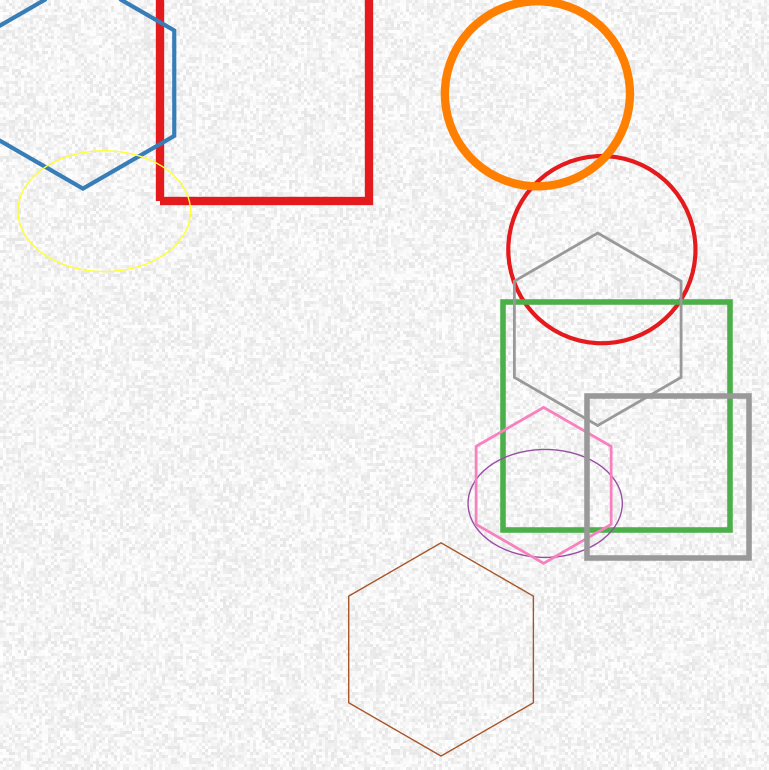[{"shape": "square", "thickness": 3, "radius": 0.68, "center": [0.343, 0.875]}, {"shape": "circle", "thickness": 1.5, "radius": 0.61, "center": [0.782, 0.676]}, {"shape": "hexagon", "thickness": 1.5, "radius": 0.68, "center": [0.108, 0.892]}, {"shape": "square", "thickness": 2, "radius": 0.74, "center": [0.801, 0.46]}, {"shape": "oval", "thickness": 0.5, "radius": 0.5, "center": [0.708, 0.346]}, {"shape": "circle", "thickness": 3, "radius": 0.6, "center": [0.698, 0.878]}, {"shape": "oval", "thickness": 0.5, "radius": 0.56, "center": [0.135, 0.726]}, {"shape": "hexagon", "thickness": 0.5, "radius": 0.69, "center": [0.573, 0.157]}, {"shape": "hexagon", "thickness": 1, "radius": 0.51, "center": [0.706, 0.37]}, {"shape": "square", "thickness": 2, "radius": 0.53, "center": [0.868, 0.381]}, {"shape": "hexagon", "thickness": 1, "radius": 0.62, "center": [0.776, 0.572]}]